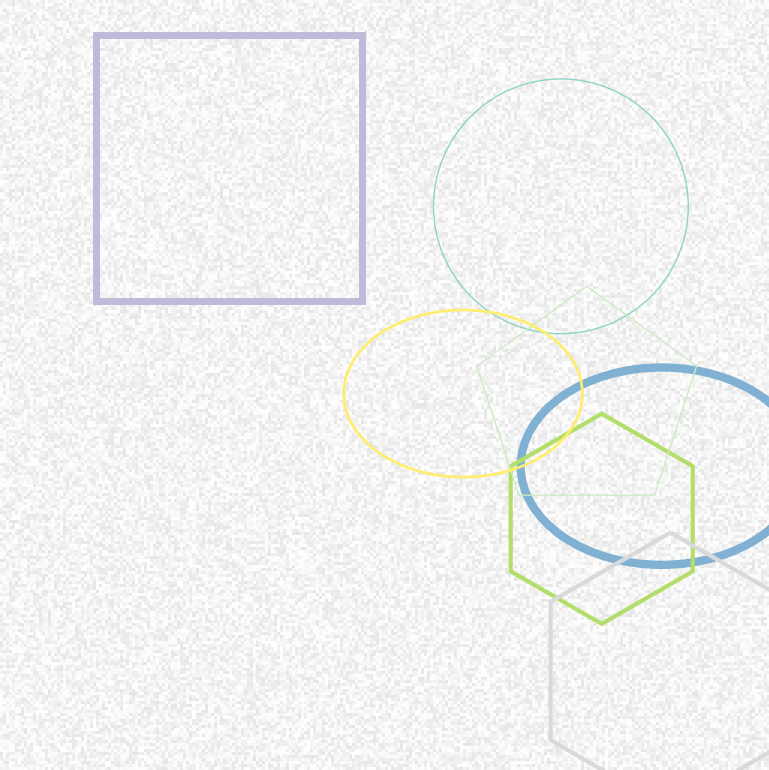[{"shape": "circle", "thickness": 0.5, "radius": 0.83, "center": [0.728, 0.732]}, {"shape": "square", "thickness": 2.5, "radius": 0.86, "center": [0.298, 0.782]}, {"shape": "oval", "thickness": 3, "radius": 0.92, "center": [0.859, 0.395]}, {"shape": "hexagon", "thickness": 1.5, "radius": 0.68, "center": [0.781, 0.326]}, {"shape": "hexagon", "thickness": 1.5, "radius": 0.9, "center": [0.871, 0.129]}, {"shape": "pentagon", "thickness": 0.5, "radius": 0.75, "center": [0.762, 0.478]}, {"shape": "oval", "thickness": 1, "radius": 0.78, "center": [0.601, 0.489]}]